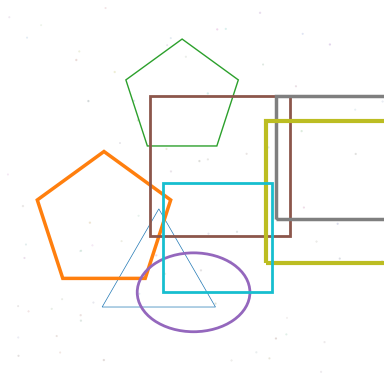[{"shape": "triangle", "thickness": 0.5, "radius": 0.85, "center": [0.413, 0.288]}, {"shape": "pentagon", "thickness": 2.5, "radius": 0.91, "center": [0.27, 0.424]}, {"shape": "pentagon", "thickness": 1, "radius": 0.77, "center": [0.473, 0.745]}, {"shape": "oval", "thickness": 2, "radius": 0.73, "center": [0.503, 0.241]}, {"shape": "square", "thickness": 2, "radius": 0.91, "center": [0.571, 0.569]}, {"shape": "square", "thickness": 2.5, "radius": 0.8, "center": [0.877, 0.591]}, {"shape": "square", "thickness": 3, "radius": 0.92, "center": [0.876, 0.501]}, {"shape": "square", "thickness": 2, "radius": 0.71, "center": [0.564, 0.383]}]